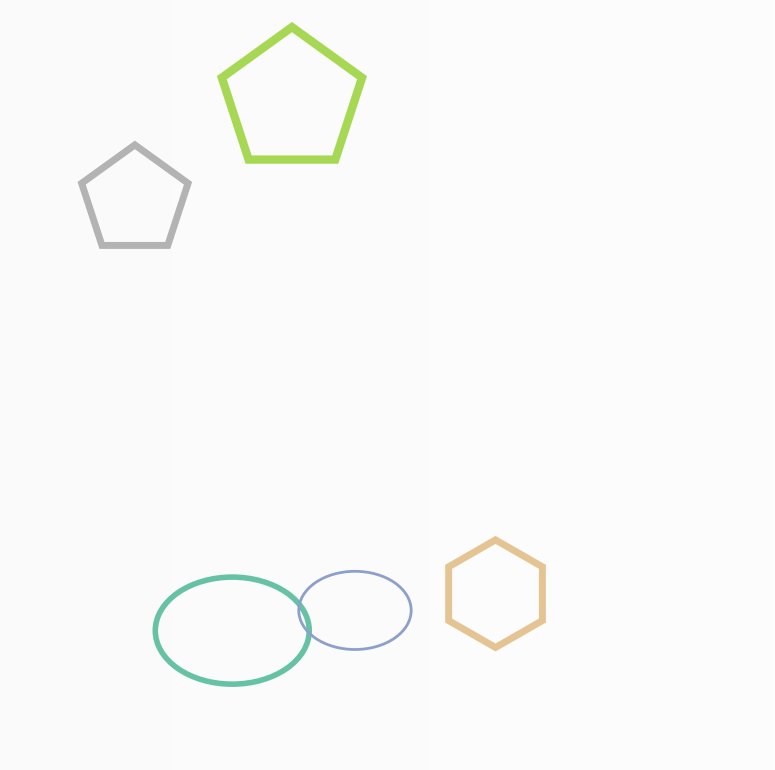[{"shape": "oval", "thickness": 2, "radius": 0.5, "center": [0.3, 0.181]}, {"shape": "oval", "thickness": 1, "radius": 0.36, "center": [0.458, 0.207]}, {"shape": "pentagon", "thickness": 3, "radius": 0.48, "center": [0.377, 0.87]}, {"shape": "hexagon", "thickness": 2.5, "radius": 0.35, "center": [0.639, 0.229]}, {"shape": "pentagon", "thickness": 2.5, "radius": 0.36, "center": [0.174, 0.74]}]